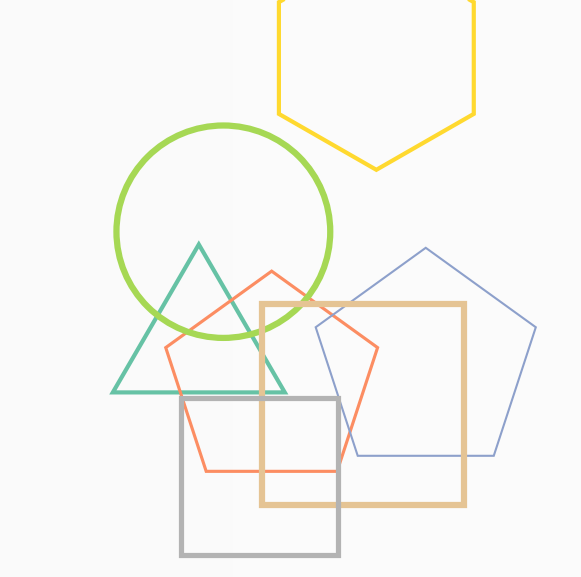[{"shape": "triangle", "thickness": 2, "radius": 0.85, "center": [0.342, 0.405]}, {"shape": "pentagon", "thickness": 1.5, "radius": 0.96, "center": [0.467, 0.338]}, {"shape": "pentagon", "thickness": 1, "radius": 1.0, "center": [0.732, 0.371]}, {"shape": "circle", "thickness": 3, "radius": 0.92, "center": [0.384, 0.598]}, {"shape": "hexagon", "thickness": 2, "radius": 0.97, "center": [0.647, 0.899]}, {"shape": "square", "thickness": 3, "radius": 0.87, "center": [0.624, 0.299]}, {"shape": "square", "thickness": 2.5, "radius": 0.68, "center": [0.447, 0.174]}]